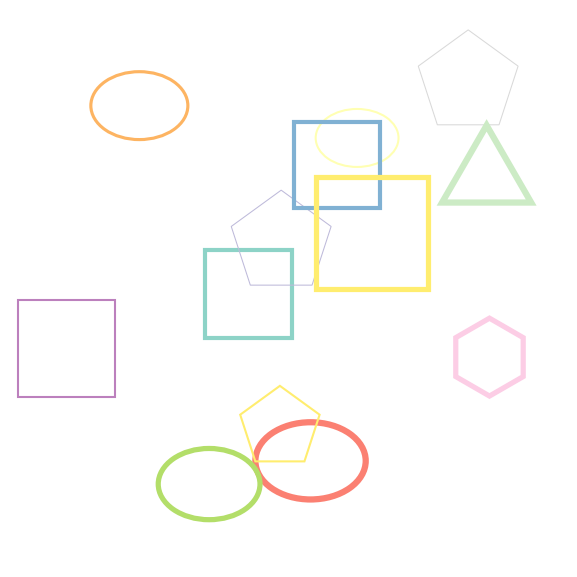[{"shape": "square", "thickness": 2, "radius": 0.38, "center": [0.43, 0.49]}, {"shape": "oval", "thickness": 1, "radius": 0.36, "center": [0.618, 0.76]}, {"shape": "pentagon", "thickness": 0.5, "radius": 0.45, "center": [0.487, 0.579]}, {"shape": "oval", "thickness": 3, "radius": 0.48, "center": [0.538, 0.201]}, {"shape": "square", "thickness": 2, "radius": 0.37, "center": [0.583, 0.714]}, {"shape": "oval", "thickness": 1.5, "radius": 0.42, "center": [0.241, 0.816]}, {"shape": "oval", "thickness": 2.5, "radius": 0.44, "center": [0.362, 0.161]}, {"shape": "hexagon", "thickness": 2.5, "radius": 0.34, "center": [0.848, 0.381]}, {"shape": "pentagon", "thickness": 0.5, "radius": 0.45, "center": [0.811, 0.857]}, {"shape": "square", "thickness": 1, "radius": 0.42, "center": [0.115, 0.396]}, {"shape": "triangle", "thickness": 3, "radius": 0.45, "center": [0.843, 0.693]}, {"shape": "square", "thickness": 2.5, "radius": 0.48, "center": [0.644, 0.596]}, {"shape": "pentagon", "thickness": 1, "radius": 0.36, "center": [0.485, 0.259]}]